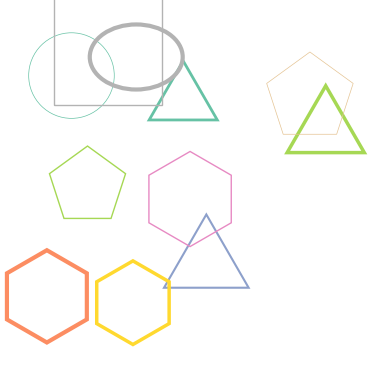[{"shape": "circle", "thickness": 0.5, "radius": 0.56, "center": [0.186, 0.804]}, {"shape": "triangle", "thickness": 2, "radius": 0.51, "center": [0.476, 0.74]}, {"shape": "hexagon", "thickness": 3, "radius": 0.6, "center": [0.122, 0.23]}, {"shape": "triangle", "thickness": 1.5, "radius": 0.63, "center": [0.536, 0.316]}, {"shape": "hexagon", "thickness": 1, "radius": 0.62, "center": [0.494, 0.483]}, {"shape": "triangle", "thickness": 2.5, "radius": 0.58, "center": [0.846, 0.661]}, {"shape": "pentagon", "thickness": 1, "radius": 0.52, "center": [0.227, 0.517]}, {"shape": "hexagon", "thickness": 2.5, "radius": 0.54, "center": [0.345, 0.214]}, {"shape": "pentagon", "thickness": 0.5, "radius": 0.59, "center": [0.805, 0.747]}, {"shape": "square", "thickness": 1, "radius": 0.7, "center": [0.28, 0.868]}, {"shape": "oval", "thickness": 3, "radius": 0.6, "center": [0.354, 0.852]}]